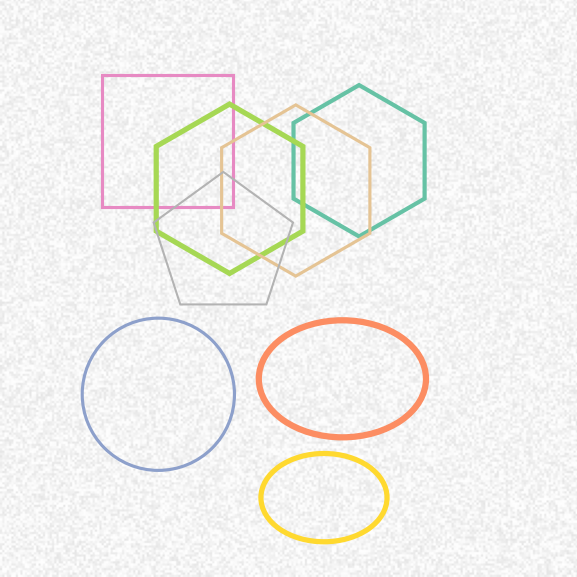[{"shape": "hexagon", "thickness": 2, "radius": 0.66, "center": [0.622, 0.721]}, {"shape": "oval", "thickness": 3, "radius": 0.72, "center": [0.593, 0.343]}, {"shape": "circle", "thickness": 1.5, "radius": 0.66, "center": [0.274, 0.316]}, {"shape": "square", "thickness": 1.5, "radius": 0.57, "center": [0.29, 0.755]}, {"shape": "hexagon", "thickness": 2.5, "radius": 0.73, "center": [0.398, 0.672]}, {"shape": "oval", "thickness": 2.5, "radius": 0.55, "center": [0.561, 0.137]}, {"shape": "hexagon", "thickness": 1.5, "radius": 0.74, "center": [0.512, 0.669]}, {"shape": "pentagon", "thickness": 1, "radius": 0.63, "center": [0.387, 0.575]}]